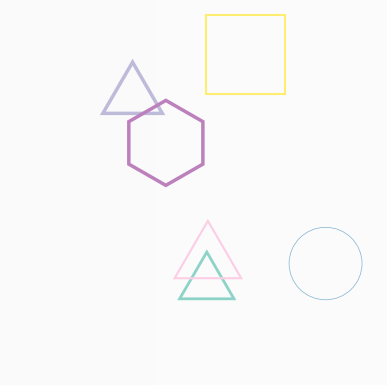[{"shape": "triangle", "thickness": 2, "radius": 0.4, "center": [0.534, 0.264]}, {"shape": "triangle", "thickness": 2.5, "radius": 0.44, "center": [0.342, 0.75]}, {"shape": "circle", "thickness": 0.5, "radius": 0.47, "center": [0.84, 0.315]}, {"shape": "triangle", "thickness": 1.5, "radius": 0.5, "center": [0.537, 0.327]}, {"shape": "hexagon", "thickness": 2.5, "radius": 0.55, "center": [0.428, 0.629]}, {"shape": "square", "thickness": 1.5, "radius": 0.51, "center": [0.634, 0.858]}]